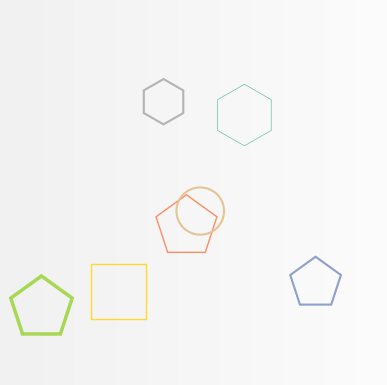[{"shape": "hexagon", "thickness": 0.5, "radius": 0.4, "center": [0.631, 0.701]}, {"shape": "pentagon", "thickness": 1, "radius": 0.41, "center": [0.481, 0.411]}, {"shape": "pentagon", "thickness": 1.5, "radius": 0.34, "center": [0.814, 0.264]}, {"shape": "pentagon", "thickness": 2.5, "radius": 0.42, "center": [0.107, 0.2]}, {"shape": "square", "thickness": 1, "radius": 0.35, "center": [0.306, 0.243]}, {"shape": "circle", "thickness": 1.5, "radius": 0.31, "center": [0.517, 0.452]}, {"shape": "hexagon", "thickness": 1.5, "radius": 0.29, "center": [0.422, 0.736]}]